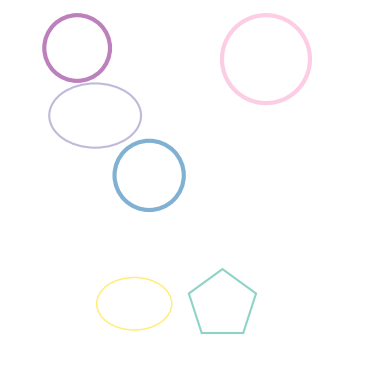[{"shape": "pentagon", "thickness": 1.5, "radius": 0.46, "center": [0.578, 0.209]}, {"shape": "oval", "thickness": 1.5, "radius": 0.6, "center": [0.247, 0.7]}, {"shape": "circle", "thickness": 3, "radius": 0.45, "center": [0.387, 0.544]}, {"shape": "circle", "thickness": 3, "radius": 0.57, "center": [0.691, 0.846]}, {"shape": "circle", "thickness": 3, "radius": 0.43, "center": [0.2, 0.875]}, {"shape": "oval", "thickness": 1, "radius": 0.49, "center": [0.349, 0.211]}]